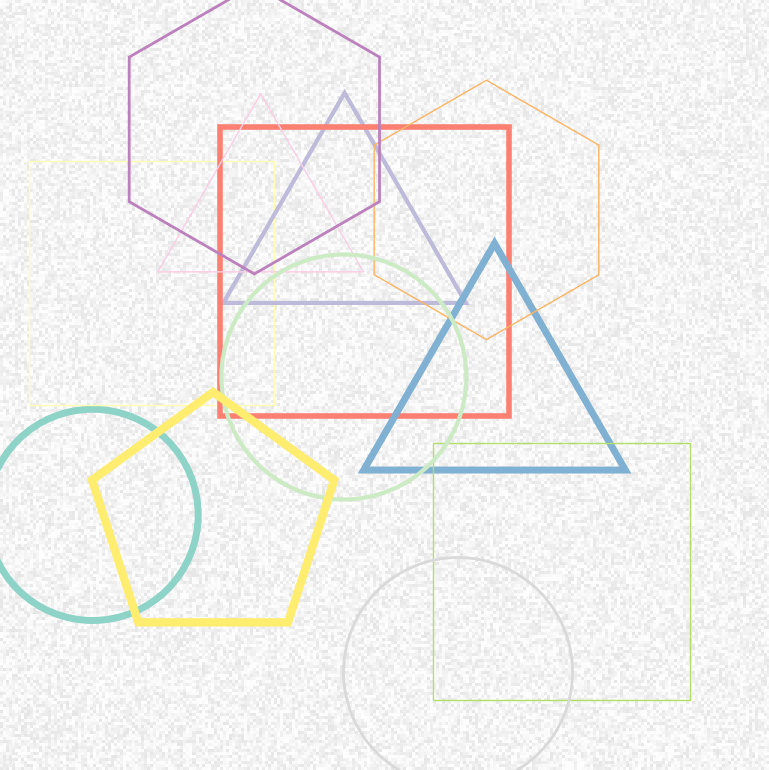[{"shape": "circle", "thickness": 2.5, "radius": 0.69, "center": [0.12, 0.331]}, {"shape": "square", "thickness": 0.5, "radius": 0.79, "center": [0.197, 0.632]}, {"shape": "triangle", "thickness": 1.5, "radius": 0.91, "center": [0.448, 0.698]}, {"shape": "square", "thickness": 2, "radius": 0.94, "center": [0.473, 0.647]}, {"shape": "triangle", "thickness": 2.5, "radius": 0.98, "center": [0.642, 0.488]}, {"shape": "hexagon", "thickness": 0.5, "radius": 0.84, "center": [0.632, 0.727]}, {"shape": "square", "thickness": 0.5, "radius": 0.83, "center": [0.729, 0.258]}, {"shape": "triangle", "thickness": 0.5, "radius": 0.77, "center": [0.338, 0.724]}, {"shape": "circle", "thickness": 1, "radius": 0.74, "center": [0.595, 0.127]}, {"shape": "hexagon", "thickness": 1, "radius": 0.94, "center": [0.33, 0.832]}, {"shape": "circle", "thickness": 1.5, "radius": 0.8, "center": [0.447, 0.51]}, {"shape": "pentagon", "thickness": 3, "radius": 0.83, "center": [0.277, 0.325]}]